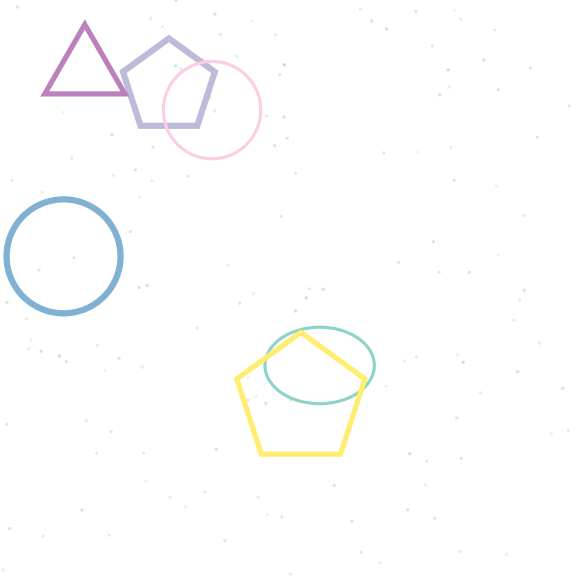[{"shape": "oval", "thickness": 1.5, "radius": 0.47, "center": [0.554, 0.366]}, {"shape": "pentagon", "thickness": 3, "radius": 0.42, "center": [0.292, 0.849]}, {"shape": "circle", "thickness": 3, "radius": 0.49, "center": [0.11, 0.555]}, {"shape": "circle", "thickness": 1.5, "radius": 0.42, "center": [0.367, 0.808]}, {"shape": "triangle", "thickness": 2.5, "radius": 0.4, "center": [0.147, 0.877]}, {"shape": "pentagon", "thickness": 2.5, "radius": 0.58, "center": [0.521, 0.307]}]